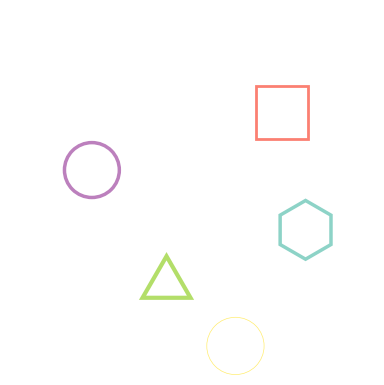[{"shape": "hexagon", "thickness": 2.5, "radius": 0.38, "center": [0.794, 0.403]}, {"shape": "square", "thickness": 2, "radius": 0.34, "center": [0.733, 0.708]}, {"shape": "triangle", "thickness": 3, "radius": 0.36, "center": [0.433, 0.263]}, {"shape": "circle", "thickness": 2.5, "radius": 0.36, "center": [0.239, 0.558]}, {"shape": "circle", "thickness": 0.5, "radius": 0.37, "center": [0.612, 0.101]}]